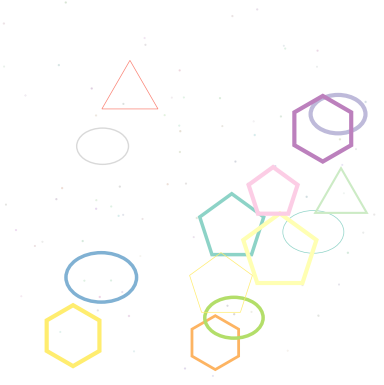[{"shape": "oval", "thickness": 0.5, "radius": 0.4, "center": [0.814, 0.398]}, {"shape": "pentagon", "thickness": 2.5, "radius": 0.44, "center": [0.602, 0.409]}, {"shape": "pentagon", "thickness": 3, "radius": 0.5, "center": [0.727, 0.346]}, {"shape": "oval", "thickness": 3, "radius": 0.36, "center": [0.878, 0.704]}, {"shape": "triangle", "thickness": 0.5, "radius": 0.42, "center": [0.337, 0.759]}, {"shape": "oval", "thickness": 2.5, "radius": 0.46, "center": [0.263, 0.279]}, {"shape": "hexagon", "thickness": 2, "radius": 0.35, "center": [0.559, 0.11]}, {"shape": "oval", "thickness": 2.5, "radius": 0.38, "center": [0.608, 0.175]}, {"shape": "pentagon", "thickness": 3, "radius": 0.33, "center": [0.709, 0.499]}, {"shape": "oval", "thickness": 1, "radius": 0.34, "center": [0.266, 0.62]}, {"shape": "hexagon", "thickness": 3, "radius": 0.43, "center": [0.838, 0.666]}, {"shape": "triangle", "thickness": 1.5, "radius": 0.39, "center": [0.886, 0.486]}, {"shape": "pentagon", "thickness": 0.5, "radius": 0.43, "center": [0.574, 0.258]}, {"shape": "hexagon", "thickness": 3, "radius": 0.4, "center": [0.19, 0.128]}]